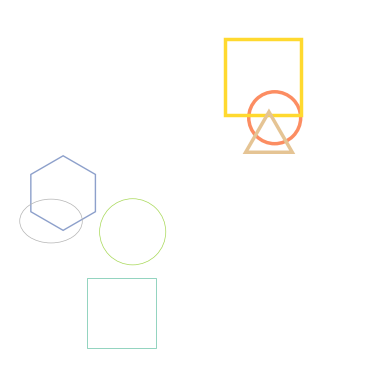[{"shape": "square", "thickness": 0.5, "radius": 0.45, "center": [0.315, 0.188]}, {"shape": "circle", "thickness": 2.5, "radius": 0.34, "center": [0.714, 0.694]}, {"shape": "hexagon", "thickness": 1, "radius": 0.48, "center": [0.164, 0.499]}, {"shape": "circle", "thickness": 0.5, "radius": 0.43, "center": [0.345, 0.398]}, {"shape": "square", "thickness": 2.5, "radius": 0.49, "center": [0.684, 0.801]}, {"shape": "triangle", "thickness": 2.5, "radius": 0.35, "center": [0.699, 0.639]}, {"shape": "oval", "thickness": 0.5, "radius": 0.41, "center": [0.133, 0.426]}]